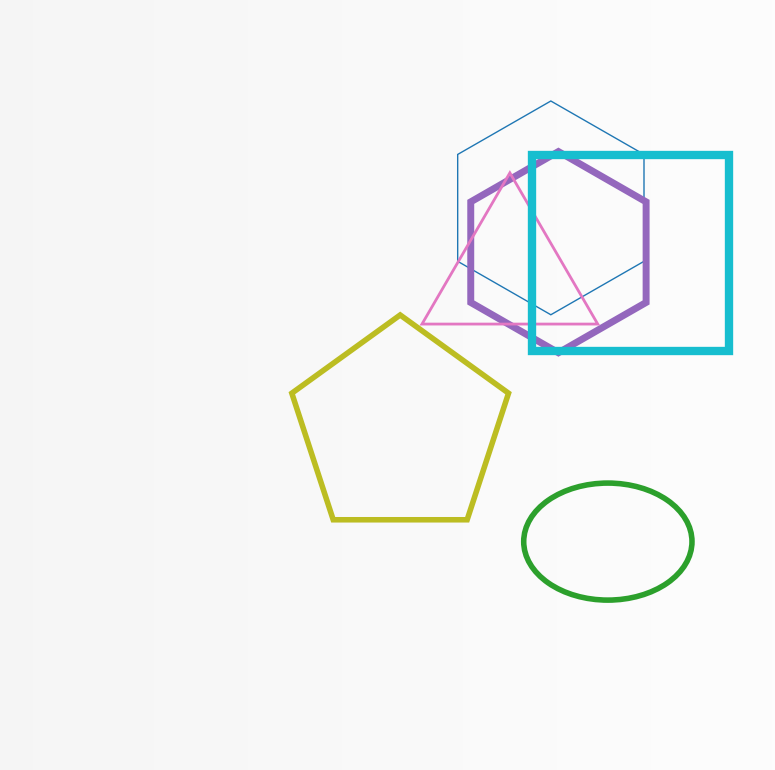[{"shape": "hexagon", "thickness": 0.5, "radius": 0.69, "center": [0.711, 0.73]}, {"shape": "oval", "thickness": 2, "radius": 0.54, "center": [0.784, 0.297]}, {"shape": "hexagon", "thickness": 2.5, "radius": 0.65, "center": [0.721, 0.673]}, {"shape": "triangle", "thickness": 1, "radius": 0.65, "center": [0.658, 0.645]}, {"shape": "pentagon", "thickness": 2, "radius": 0.74, "center": [0.516, 0.444]}, {"shape": "square", "thickness": 3, "radius": 0.64, "center": [0.814, 0.671]}]